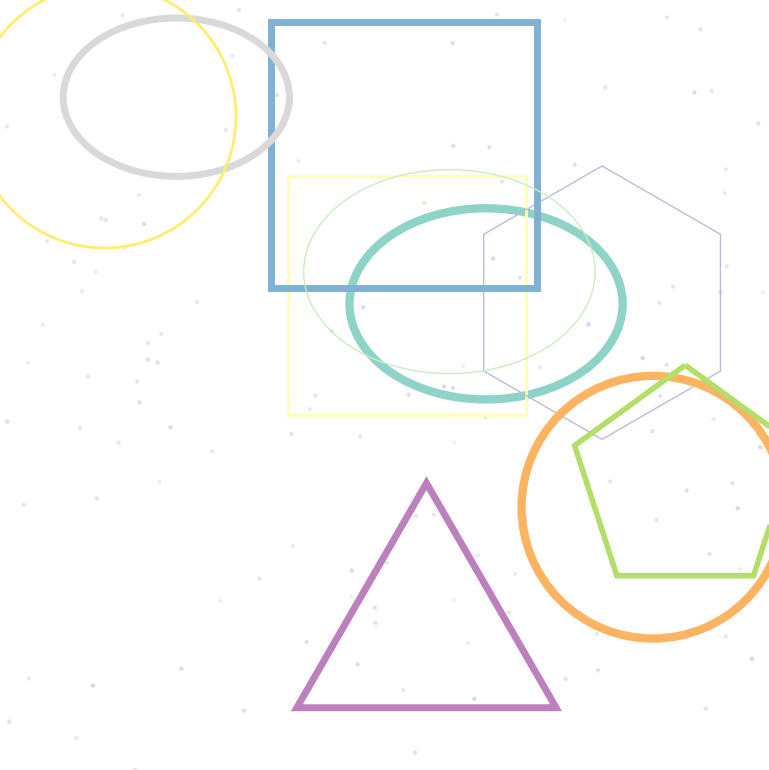[{"shape": "oval", "thickness": 3, "radius": 0.89, "center": [0.631, 0.605]}, {"shape": "square", "thickness": 1, "radius": 0.77, "center": [0.528, 0.616]}, {"shape": "hexagon", "thickness": 0.5, "radius": 0.89, "center": [0.782, 0.607]}, {"shape": "square", "thickness": 2.5, "radius": 0.87, "center": [0.525, 0.799]}, {"shape": "circle", "thickness": 3, "radius": 0.85, "center": [0.848, 0.341]}, {"shape": "pentagon", "thickness": 2, "radius": 0.76, "center": [0.89, 0.375]}, {"shape": "oval", "thickness": 2.5, "radius": 0.73, "center": [0.229, 0.874]}, {"shape": "triangle", "thickness": 2.5, "radius": 0.97, "center": [0.554, 0.178]}, {"shape": "oval", "thickness": 0.5, "radius": 0.95, "center": [0.584, 0.647]}, {"shape": "circle", "thickness": 1, "radius": 0.85, "center": [0.136, 0.849]}]